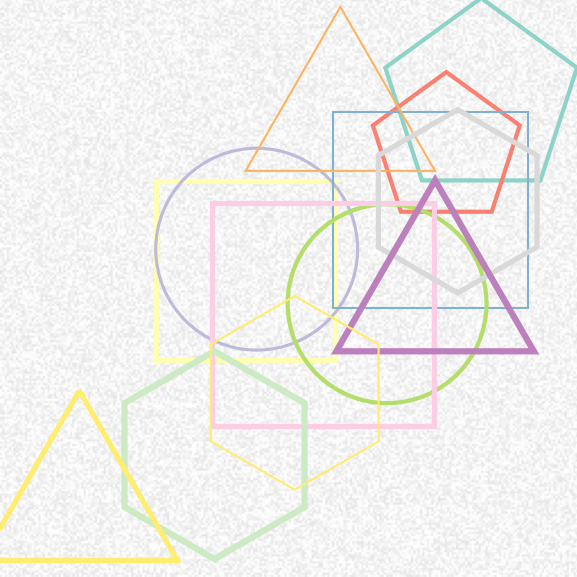[{"shape": "pentagon", "thickness": 2, "radius": 0.87, "center": [0.833, 0.828]}, {"shape": "square", "thickness": 2.5, "radius": 0.77, "center": [0.425, 0.53]}, {"shape": "circle", "thickness": 1.5, "radius": 0.87, "center": [0.444, 0.568]}, {"shape": "pentagon", "thickness": 2, "radius": 0.67, "center": [0.773, 0.741]}, {"shape": "square", "thickness": 1, "radius": 0.85, "center": [0.746, 0.635]}, {"shape": "triangle", "thickness": 1, "radius": 0.95, "center": [0.589, 0.798]}, {"shape": "circle", "thickness": 2, "radius": 0.86, "center": [0.67, 0.473]}, {"shape": "square", "thickness": 2.5, "radius": 0.96, "center": [0.559, 0.454]}, {"shape": "hexagon", "thickness": 2.5, "radius": 0.79, "center": [0.793, 0.651]}, {"shape": "triangle", "thickness": 3, "radius": 0.99, "center": [0.753, 0.49]}, {"shape": "hexagon", "thickness": 3, "radius": 0.9, "center": [0.371, 0.211]}, {"shape": "triangle", "thickness": 2.5, "radius": 0.98, "center": [0.137, 0.127]}, {"shape": "hexagon", "thickness": 1, "radius": 0.84, "center": [0.51, 0.319]}]